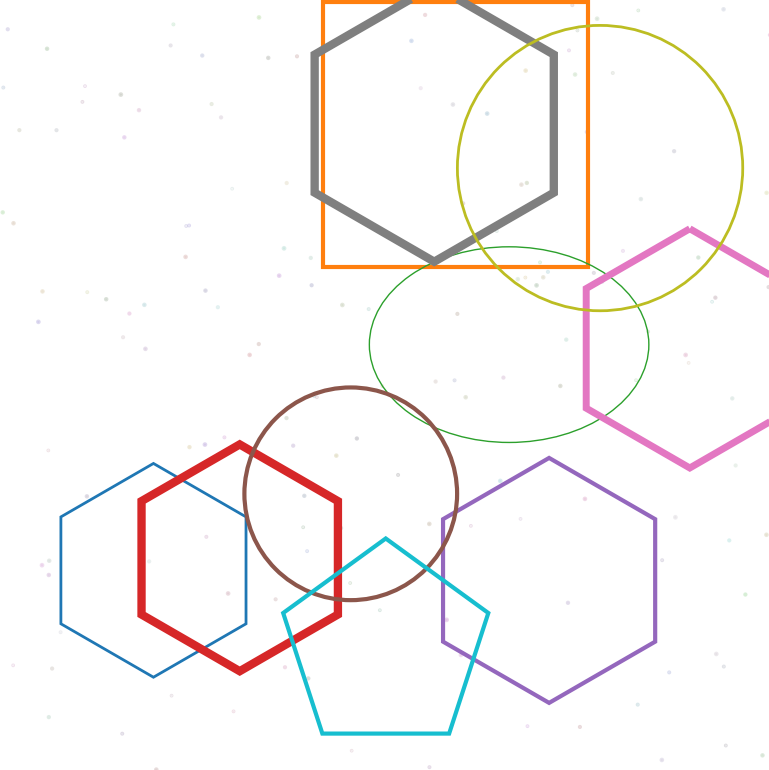[{"shape": "hexagon", "thickness": 1, "radius": 0.69, "center": [0.199, 0.259]}, {"shape": "square", "thickness": 1.5, "radius": 0.86, "center": [0.592, 0.825]}, {"shape": "oval", "thickness": 0.5, "radius": 0.91, "center": [0.661, 0.552]}, {"shape": "hexagon", "thickness": 3, "radius": 0.74, "center": [0.311, 0.276]}, {"shape": "hexagon", "thickness": 1.5, "radius": 0.8, "center": [0.713, 0.246]}, {"shape": "circle", "thickness": 1.5, "radius": 0.69, "center": [0.456, 0.359]}, {"shape": "hexagon", "thickness": 2.5, "radius": 0.78, "center": [0.896, 0.548]}, {"shape": "hexagon", "thickness": 3, "radius": 0.9, "center": [0.564, 0.839]}, {"shape": "circle", "thickness": 1, "radius": 0.93, "center": [0.779, 0.782]}, {"shape": "pentagon", "thickness": 1.5, "radius": 0.7, "center": [0.501, 0.161]}]